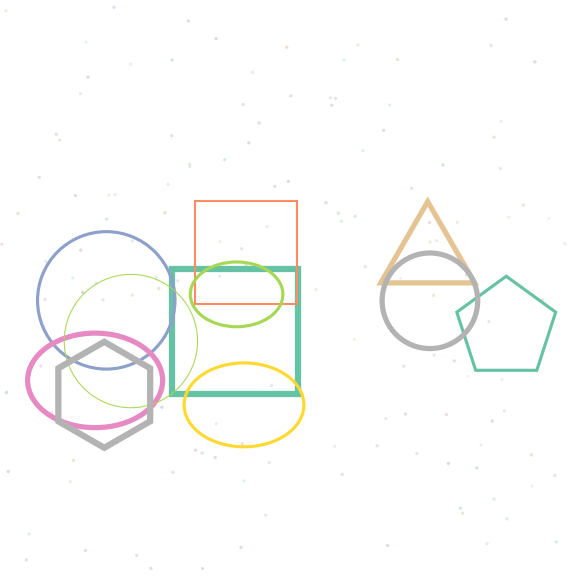[{"shape": "pentagon", "thickness": 1.5, "radius": 0.45, "center": [0.877, 0.431]}, {"shape": "square", "thickness": 3, "radius": 0.54, "center": [0.407, 0.425]}, {"shape": "square", "thickness": 1, "radius": 0.44, "center": [0.426, 0.562]}, {"shape": "circle", "thickness": 1.5, "radius": 0.59, "center": [0.184, 0.479]}, {"shape": "oval", "thickness": 2.5, "radius": 0.58, "center": [0.165, 0.34]}, {"shape": "oval", "thickness": 1.5, "radius": 0.4, "center": [0.41, 0.489]}, {"shape": "circle", "thickness": 0.5, "radius": 0.58, "center": [0.227, 0.409]}, {"shape": "oval", "thickness": 1.5, "radius": 0.52, "center": [0.423, 0.298]}, {"shape": "triangle", "thickness": 2.5, "radius": 0.47, "center": [0.741, 0.556]}, {"shape": "circle", "thickness": 2.5, "radius": 0.41, "center": [0.744, 0.478]}, {"shape": "hexagon", "thickness": 3, "radius": 0.46, "center": [0.181, 0.316]}]